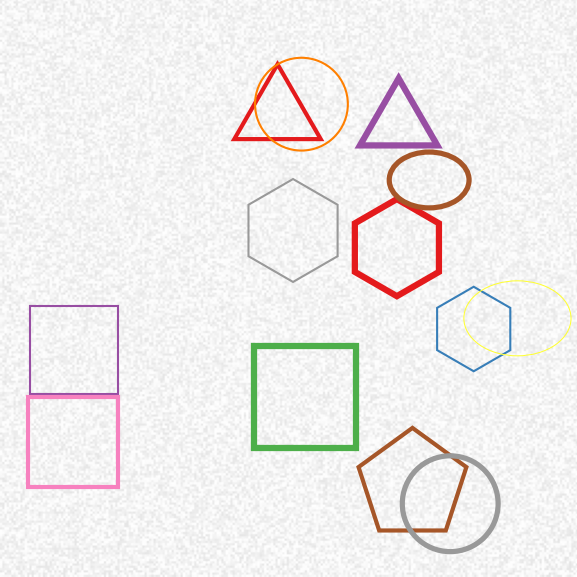[{"shape": "triangle", "thickness": 2, "radius": 0.43, "center": [0.481, 0.801]}, {"shape": "hexagon", "thickness": 3, "radius": 0.42, "center": [0.687, 0.57]}, {"shape": "hexagon", "thickness": 1, "radius": 0.37, "center": [0.82, 0.429]}, {"shape": "square", "thickness": 3, "radius": 0.44, "center": [0.528, 0.312]}, {"shape": "square", "thickness": 1, "radius": 0.38, "center": [0.128, 0.393]}, {"shape": "triangle", "thickness": 3, "radius": 0.39, "center": [0.69, 0.786]}, {"shape": "circle", "thickness": 1, "radius": 0.4, "center": [0.522, 0.819]}, {"shape": "oval", "thickness": 0.5, "radius": 0.46, "center": [0.896, 0.448]}, {"shape": "pentagon", "thickness": 2, "radius": 0.49, "center": [0.714, 0.16]}, {"shape": "oval", "thickness": 2.5, "radius": 0.35, "center": [0.743, 0.688]}, {"shape": "square", "thickness": 2, "radius": 0.39, "center": [0.126, 0.234]}, {"shape": "circle", "thickness": 2.5, "radius": 0.41, "center": [0.78, 0.127]}, {"shape": "hexagon", "thickness": 1, "radius": 0.45, "center": [0.507, 0.6]}]